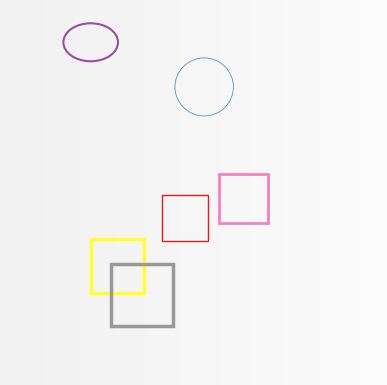[{"shape": "square", "thickness": 1, "radius": 0.3, "center": [0.478, 0.434]}, {"shape": "circle", "thickness": 0.5, "radius": 0.38, "center": [0.527, 0.774]}, {"shape": "oval", "thickness": 1.5, "radius": 0.35, "center": [0.234, 0.89]}, {"shape": "square", "thickness": 2.5, "radius": 0.35, "center": [0.303, 0.309]}, {"shape": "square", "thickness": 2, "radius": 0.32, "center": [0.628, 0.483]}, {"shape": "square", "thickness": 2.5, "radius": 0.4, "center": [0.366, 0.233]}]